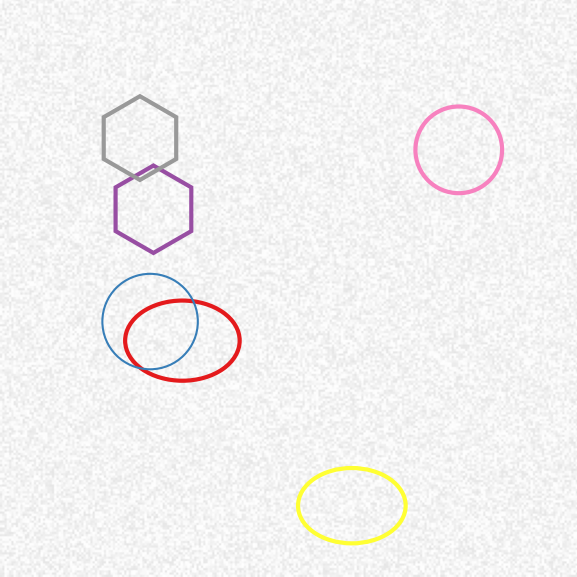[{"shape": "oval", "thickness": 2, "radius": 0.5, "center": [0.316, 0.409]}, {"shape": "circle", "thickness": 1, "radius": 0.41, "center": [0.26, 0.442]}, {"shape": "hexagon", "thickness": 2, "radius": 0.38, "center": [0.266, 0.637]}, {"shape": "oval", "thickness": 2, "radius": 0.47, "center": [0.609, 0.123]}, {"shape": "circle", "thickness": 2, "radius": 0.38, "center": [0.794, 0.74]}, {"shape": "hexagon", "thickness": 2, "radius": 0.36, "center": [0.242, 0.76]}]